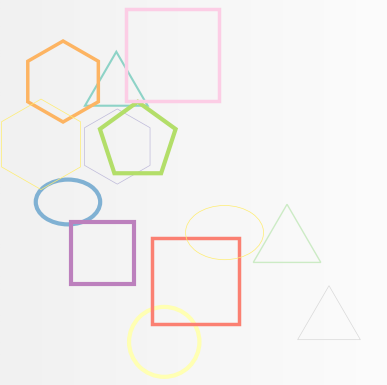[{"shape": "triangle", "thickness": 1.5, "radius": 0.47, "center": [0.3, 0.772]}, {"shape": "circle", "thickness": 3, "radius": 0.45, "center": [0.424, 0.112]}, {"shape": "hexagon", "thickness": 0.5, "radius": 0.49, "center": [0.303, 0.619]}, {"shape": "square", "thickness": 2.5, "radius": 0.56, "center": [0.505, 0.269]}, {"shape": "oval", "thickness": 3, "radius": 0.42, "center": [0.175, 0.475]}, {"shape": "hexagon", "thickness": 2.5, "radius": 0.53, "center": [0.163, 0.788]}, {"shape": "pentagon", "thickness": 3, "radius": 0.51, "center": [0.356, 0.633]}, {"shape": "square", "thickness": 2.5, "radius": 0.6, "center": [0.444, 0.857]}, {"shape": "triangle", "thickness": 0.5, "radius": 0.47, "center": [0.849, 0.164]}, {"shape": "square", "thickness": 3, "radius": 0.4, "center": [0.264, 0.342]}, {"shape": "triangle", "thickness": 1, "radius": 0.5, "center": [0.741, 0.369]}, {"shape": "oval", "thickness": 0.5, "radius": 0.5, "center": [0.579, 0.396]}, {"shape": "hexagon", "thickness": 0.5, "radius": 0.59, "center": [0.106, 0.625]}]